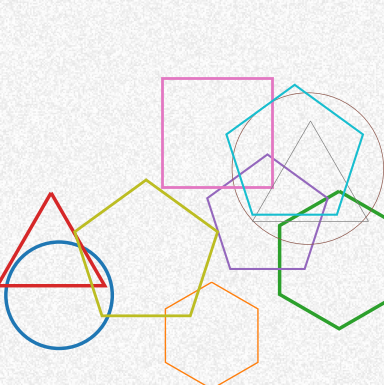[{"shape": "circle", "thickness": 2.5, "radius": 0.69, "center": [0.153, 0.233]}, {"shape": "hexagon", "thickness": 1, "radius": 0.69, "center": [0.55, 0.128]}, {"shape": "hexagon", "thickness": 2.5, "radius": 0.89, "center": [0.881, 0.325]}, {"shape": "triangle", "thickness": 2.5, "radius": 0.8, "center": [0.133, 0.338]}, {"shape": "pentagon", "thickness": 1.5, "radius": 0.82, "center": [0.695, 0.434]}, {"shape": "circle", "thickness": 0.5, "radius": 0.98, "center": [0.8, 0.562]}, {"shape": "square", "thickness": 2, "radius": 0.71, "center": [0.563, 0.656]}, {"shape": "triangle", "thickness": 0.5, "radius": 0.87, "center": [0.806, 0.512]}, {"shape": "pentagon", "thickness": 2, "radius": 0.98, "center": [0.38, 0.338]}, {"shape": "pentagon", "thickness": 1.5, "radius": 0.93, "center": [0.765, 0.593]}]